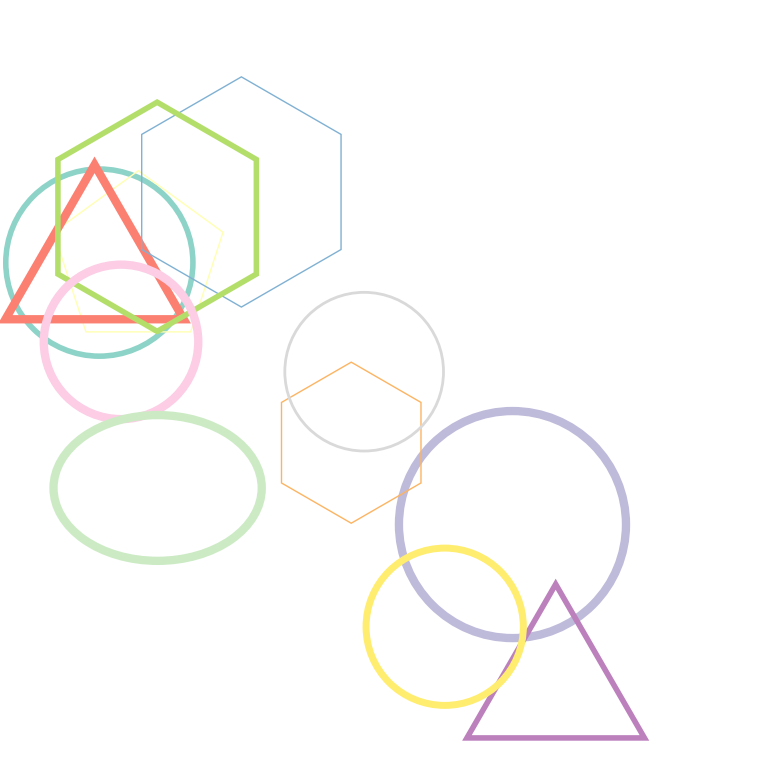[{"shape": "circle", "thickness": 2, "radius": 0.61, "center": [0.129, 0.659]}, {"shape": "pentagon", "thickness": 0.5, "radius": 0.58, "center": [0.18, 0.663]}, {"shape": "circle", "thickness": 3, "radius": 0.74, "center": [0.666, 0.319]}, {"shape": "triangle", "thickness": 3, "radius": 0.67, "center": [0.123, 0.652]}, {"shape": "hexagon", "thickness": 0.5, "radius": 0.75, "center": [0.313, 0.751]}, {"shape": "hexagon", "thickness": 0.5, "radius": 0.52, "center": [0.456, 0.425]}, {"shape": "hexagon", "thickness": 2, "radius": 0.74, "center": [0.204, 0.718]}, {"shape": "circle", "thickness": 3, "radius": 0.5, "center": [0.157, 0.556]}, {"shape": "circle", "thickness": 1, "radius": 0.52, "center": [0.473, 0.517]}, {"shape": "triangle", "thickness": 2, "radius": 0.67, "center": [0.722, 0.108]}, {"shape": "oval", "thickness": 3, "radius": 0.68, "center": [0.205, 0.366]}, {"shape": "circle", "thickness": 2.5, "radius": 0.51, "center": [0.578, 0.186]}]